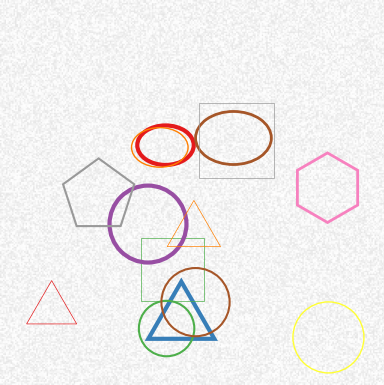[{"shape": "oval", "thickness": 3, "radius": 0.37, "center": [0.43, 0.623]}, {"shape": "triangle", "thickness": 0.5, "radius": 0.38, "center": [0.134, 0.196]}, {"shape": "triangle", "thickness": 3, "radius": 0.49, "center": [0.471, 0.169]}, {"shape": "circle", "thickness": 1.5, "radius": 0.36, "center": [0.433, 0.147]}, {"shape": "square", "thickness": 0.5, "radius": 0.41, "center": [0.448, 0.301]}, {"shape": "circle", "thickness": 3, "radius": 0.5, "center": [0.384, 0.418]}, {"shape": "triangle", "thickness": 0.5, "radius": 0.4, "center": [0.504, 0.399]}, {"shape": "oval", "thickness": 1, "radius": 0.37, "center": [0.415, 0.617]}, {"shape": "circle", "thickness": 1, "radius": 0.46, "center": [0.853, 0.124]}, {"shape": "circle", "thickness": 1.5, "radius": 0.44, "center": [0.508, 0.215]}, {"shape": "oval", "thickness": 2, "radius": 0.49, "center": [0.606, 0.642]}, {"shape": "hexagon", "thickness": 2, "radius": 0.45, "center": [0.851, 0.512]}, {"shape": "pentagon", "thickness": 1.5, "radius": 0.49, "center": [0.256, 0.491]}, {"shape": "square", "thickness": 0.5, "radius": 0.49, "center": [0.615, 0.634]}]